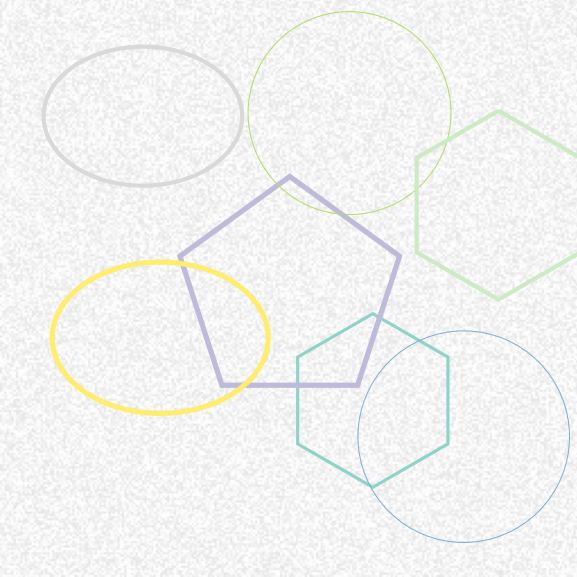[{"shape": "hexagon", "thickness": 1.5, "radius": 0.75, "center": [0.646, 0.306]}, {"shape": "pentagon", "thickness": 2.5, "radius": 1.0, "center": [0.502, 0.494]}, {"shape": "circle", "thickness": 0.5, "radius": 0.92, "center": [0.803, 0.243]}, {"shape": "circle", "thickness": 0.5, "radius": 0.88, "center": [0.605, 0.803]}, {"shape": "oval", "thickness": 2, "radius": 0.86, "center": [0.247, 0.798]}, {"shape": "hexagon", "thickness": 2, "radius": 0.82, "center": [0.863, 0.644]}, {"shape": "oval", "thickness": 2.5, "radius": 0.94, "center": [0.277, 0.414]}]